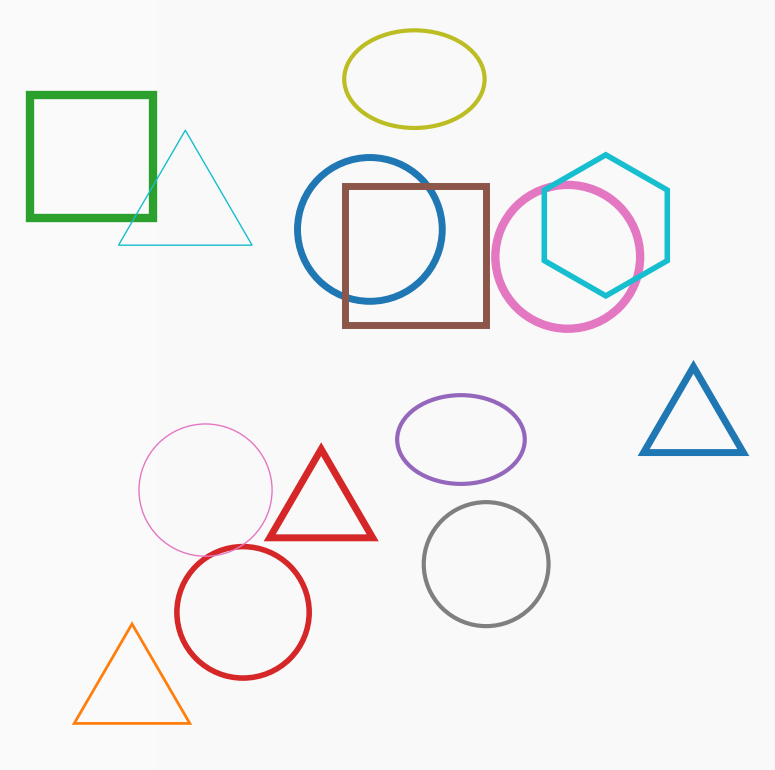[{"shape": "circle", "thickness": 2.5, "radius": 0.47, "center": [0.477, 0.702]}, {"shape": "triangle", "thickness": 2.5, "radius": 0.37, "center": [0.895, 0.449]}, {"shape": "triangle", "thickness": 1, "radius": 0.43, "center": [0.17, 0.104]}, {"shape": "square", "thickness": 3, "radius": 0.4, "center": [0.118, 0.797]}, {"shape": "triangle", "thickness": 2.5, "radius": 0.38, "center": [0.414, 0.34]}, {"shape": "circle", "thickness": 2, "radius": 0.43, "center": [0.314, 0.205]}, {"shape": "oval", "thickness": 1.5, "radius": 0.41, "center": [0.595, 0.429]}, {"shape": "square", "thickness": 2.5, "radius": 0.45, "center": [0.536, 0.668]}, {"shape": "circle", "thickness": 0.5, "radius": 0.43, "center": [0.265, 0.364]}, {"shape": "circle", "thickness": 3, "radius": 0.47, "center": [0.733, 0.666]}, {"shape": "circle", "thickness": 1.5, "radius": 0.4, "center": [0.627, 0.267]}, {"shape": "oval", "thickness": 1.5, "radius": 0.45, "center": [0.535, 0.897]}, {"shape": "hexagon", "thickness": 2, "radius": 0.46, "center": [0.782, 0.707]}, {"shape": "triangle", "thickness": 0.5, "radius": 0.5, "center": [0.239, 0.731]}]